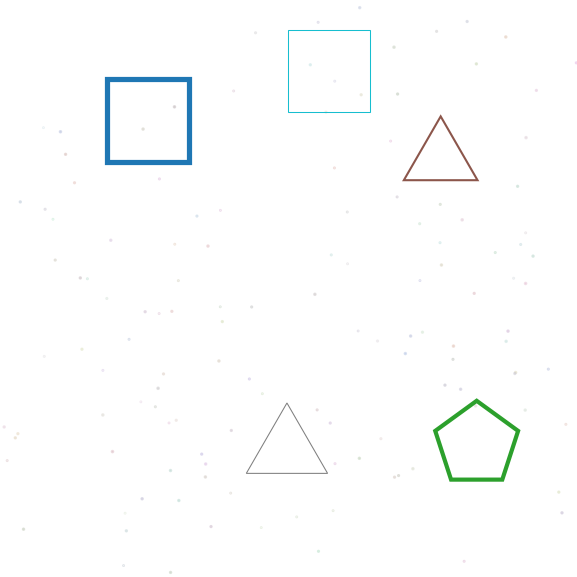[{"shape": "square", "thickness": 2.5, "radius": 0.36, "center": [0.256, 0.791]}, {"shape": "pentagon", "thickness": 2, "radius": 0.38, "center": [0.825, 0.23]}, {"shape": "triangle", "thickness": 1, "radius": 0.37, "center": [0.763, 0.724]}, {"shape": "triangle", "thickness": 0.5, "radius": 0.41, "center": [0.497, 0.22]}, {"shape": "square", "thickness": 0.5, "radius": 0.36, "center": [0.57, 0.876]}]